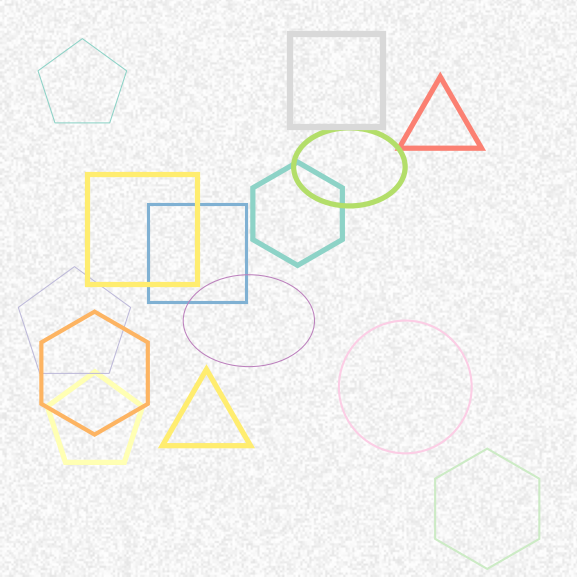[{"shape": "hexagon", "thickness": 2.5, "radius": 0.45, "center": [0.515, 0.629]}, {"shape": "pentagon", "thickness": 0.5, "radius": 0.4, "center": [0.143, 0.852]}, {"shape": "pentagon", "thickness": 2.5, "radius": 0.43, "center": [0.164, 0.269]}, {"shape": "pentagon", "thickness": 0.5, "radius": 0.51, "center": [0.129, 0.435]}, {"shape": "triangle", "thickness": 2.5, "radius": 0.41, "center": [0.762, 0.784]}, {"shape": "square", "thickness": 1.5, "radius": 0.42, "center": [0.341, 0.561]}, {"shape": "hexagon", "thickness": 2, "radius": 0.53, "center": [0.164, 0.353]}, {"shape": "oval", "thickness": 2.5, "radius": 0.48, "center": [0.605, 0.71]}, {"shape": "circle", "thickness": 1, "radius": 0.57, "center": [0.702, 0.329]}, {"shape": "square", "thickness": 3, "radius": 0.41, "center": [0.583, 0.86]}, {"shape": "oval", "thickness": 0.5, "radius": 0.57, "center": [0.431, 0.444]}, {"shape": "hexagon", "thickness": 1, "radius": 0.52, "center": [0.844, 0.118]}, {"shape": "triangle", "thickness": 2.5, "radius": 0.44, "center": [0.357, 0.271]}, {"shape": "square", "thickness": 2.5, "radius": 0.48, "center": [0.246, 0.602]}]